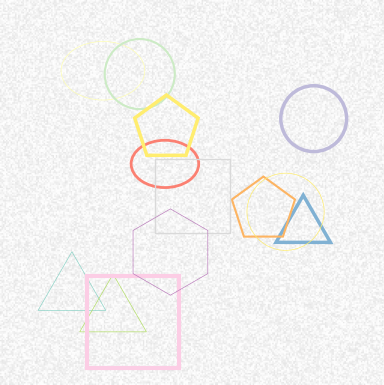[{"shape": "triangle", "thickness": 0.5, "radius": 0.51, "center": [0.187, 0.245]}, {"shape": "oval", "thickness": 0.5, "radius": 0.54, "center": [0.267, 0.816]}, {"shape": "circle", "thickness": 2.5, "radius": 0.43, "center": [0.815, 0.692]}, {"shape": "oval", "thickness": 2, "radius": 0.44, "center": [0.428, 0.574]}, {"shape": "triangle", "thickness": 2.5, "radius": 0.41, "center": [0.788, 0.411]}, {"shape": "pentagon", "thickness": 1.5, "radius": 0.43, "center": [0.684, 0.455]}, {"shape": "triangle", "thickness": 0.5, "radius": 0.5, "center": [0.294, 0.188]}, {"shape": "square", "thickness": 3, "radius": 0.6, "center": [0.346, 0.165]}, {"shape": "square", "thickness": 1, "radius": 0.48, "center": [0.5, 0.49]}, {"shape": "hexagon", "thickness": 0.5, "radius": 0.56, "center": [0.443, 0.345]}, {"shape": "circle", "thickness": 1.5, "radius": 0.46, "center": [0.363, 0.808]}, {"shape": "circle", "thickness": 0.5, "radius": 0.5, "center": [0.742, 0.45]}, {"shape": "pentagon", "thickness": 2.5, "radius": 0.43, "center": [0.432, 0.667]}]